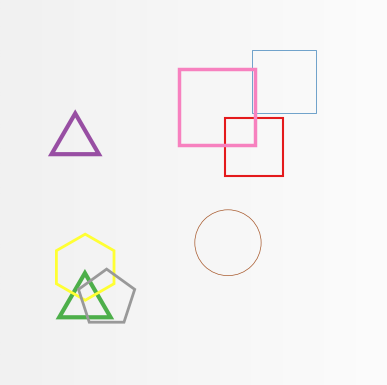[{"shape": "square", "thickness": 1.5, "radius": 0.37, "center": [0.656, 0.618]}, {"shape": "square", "thickness": 0.5, "radius": 0.41, "center": [0.733, 0.788]}, {"shape": "triangle", "thickness": 3, "radius": 0.38, "center": [0.219, 0.214]}, {"shape": "triangle", "thickness": 3, "radius": 0.35, "center": [0.194, 0.635]}, {"shape": "hexagon", "thickness": 2, "radius": 0.43, "center": [0.22, 0.306]}, {"shape": "circle", "thickness": 0.5, "radius": 0.43, "center": [0.588, 0.37]}, {"shape": "square", "thickness": 2.5, "radius": 0.49, "center": [0.56, 0.722]}, {"shape": "pentagon", "thickness": 2, "radius": 0.38, "center": [0.275, 0.225]}]